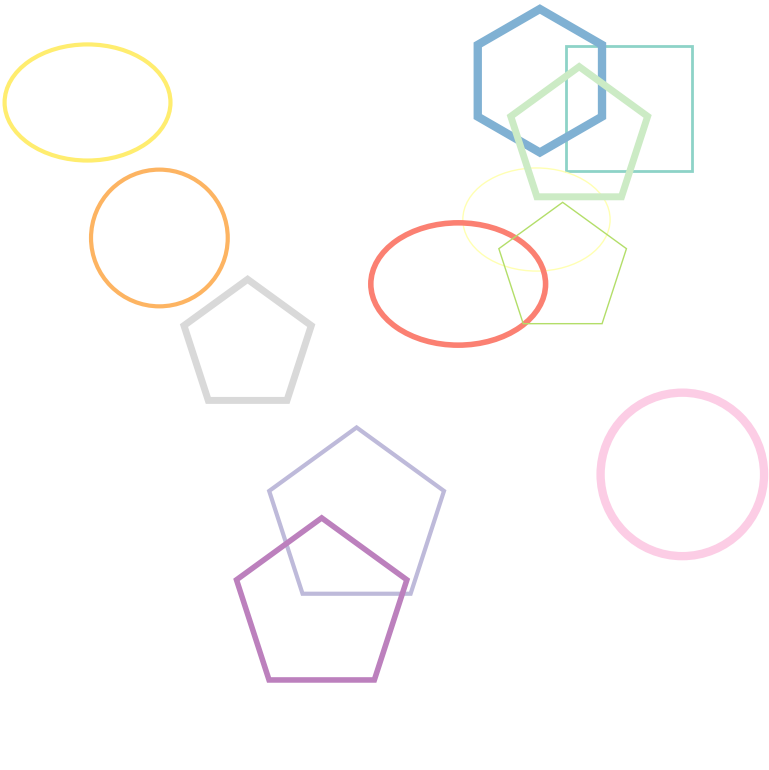[{"shape": "square", "thickness": 1, "radius": 0.41, "center": [0.817, 0.859]}, {"shape": "oval", "thickness": 0.5, "radius": 0.48, "center": [0.697, 0.715]}, {"shape": "pentagon", "thickness": 1.5, "radius": 0.6, "center": [0.463, 0.325]}, {"shape": "oval", "thickness": 2, "radius": 0.57, "center": [0.595, 0.631]}, {"shape": "hexagon", "thickness": 3, "radius": 0.47, "center": [0.701, 0.895]}, {"shape": "circle", "thickness": 1.5, "radius": 0.44, "center": [0.207, 0.691]}, {"shape": "pentagon", "thickness": 0.5, "radius": 0.44, "center": [0.731, 0.65]}, {"shape": "circle", "thickness": 3, "radius": 0.53, "center": [0.886, 0.384]}, {"shape": "pentagon", "thickness": 2.5, "radius": 0.43, "center": [0.322, 0.55]}, {"shape": "pentagon", "thickness": 2, "radius": 0.58, "center": [0.418, 0.211]}, {"shape": "pentagon", "thickness": 2.5, "radius": 0.47, "center": [0.752, 0.82]}, {"shape": "oval", "thickness": 1.5, "radius": 0.54, "center": [0.114, 0.867]}]